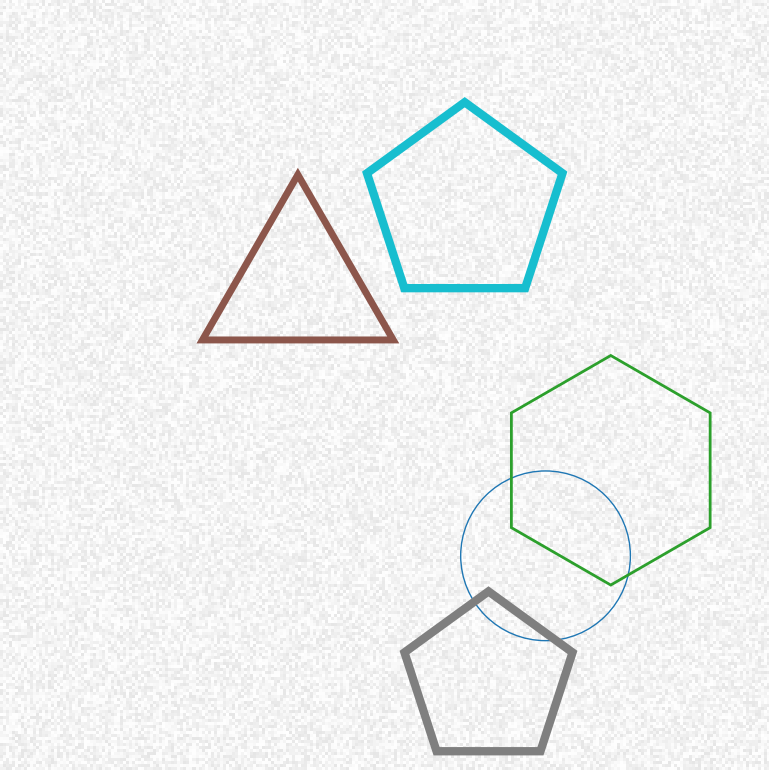[{"shape": "circle", "thickness": 0.5, "radius": 0.55, "center": [0.708, 0.278]}, {"shape": "hexagon", "thickness": 1, "radius": 0.75, "center": [0.793, 0.389]}, {"shape": "triangle", "thickness": 2.5, "radius": 0.72, "center": [0.387, 0.63]}, {"shape": "pentagon", "thickness": 3, "radius": 0.57, "center": [0.634, 0.117]}, {"shape": "pentagon", "thickness": 3, "radius": 0.67, "center": [0.604, 0.734]}]